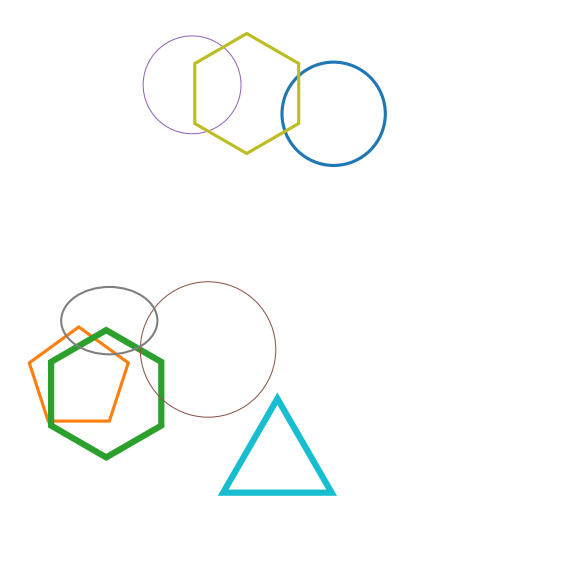[{"shape": "circle", "thickness": 1.5, "radius": 0.45, "center": [0.578, 0.802]}, {"shape": "pentagon", "thickness": 1.5, "radius": 0.45, "center": [0.136, 0.343]}, {"shape": "hexagon", "thickness": 3, "radius": 0.55, "center": [0.184, 0.317]}, {"shape": "circle", "thickness": 0.5, "radius": 0.42, "center": [0.333, 0.852]}, {"shape": "circle", "thickness": 0.5, "radius": 0.59, "center": [0.36, 0.394]}, {"shape": "oval", "thickness": 1, "radius": 0.42, "center": [0.189, 0.444]}, {"shape": "hexagon", "thickness": 1.5, "radius": 0.52, "center": [0.427, 0.837]}, {"shape": "triangle", "thickness": 3, "radius": 0.54, "center": [0.48, 0.2]}]